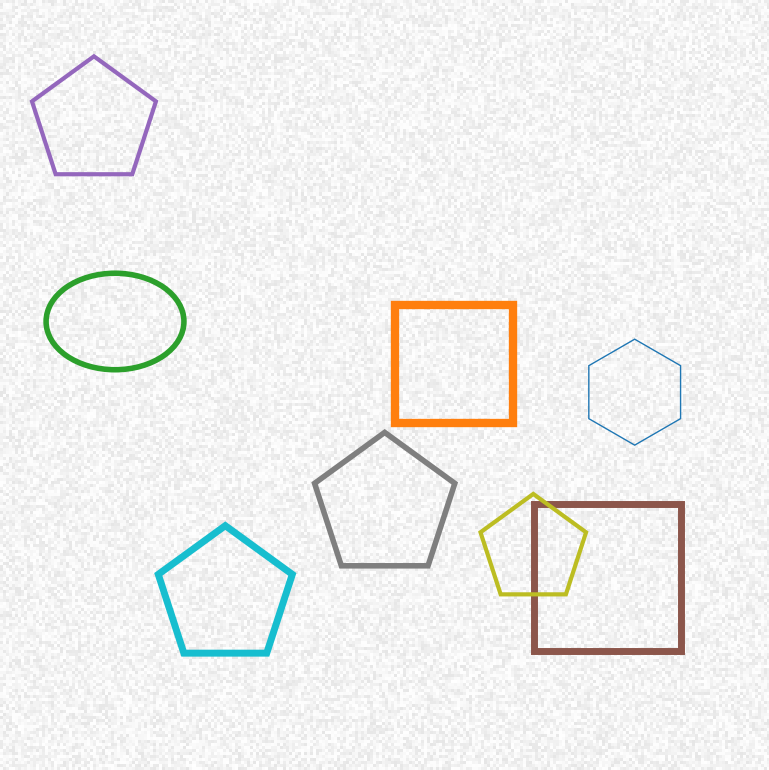[{"shape": "hexagon", "thickness": 0.5, "radius": 0.34, "center": [0.824, 0.491]}, {"shape": "square", "thickness": 3, "radius": 0.38, "center": [0.589, 0.527]}, {"shape": "oval", "thickness": 2, "radius": 0.45, "center": [0.149, 0.582]}, {"shape": "pentagon", "thickness": 1.5, "radius": 0.42, "center": [0.122, 0.842]}, {"shape": "square", "thickness": 2.5, "radius": 0.48, "center": [0.79, 0.25]}, {"shape": "pentagon", "thickness": 2, "radius": 0.48, "center": [0.5, 0.343]}, {"shape": "pentagon", "thickness": 1.5, "radius": 0.36, "center": [0.693, 0.286]}, {"shape": "pentagon", "thickness": 2.5, "radius": 0.46, "center": [0.293, 0.226]}]